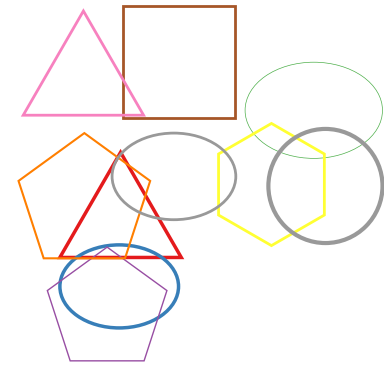[{"shape": "triangle", "thickness": 2.5, "radius": 0.91, "center": [0.313, 0.422]}, {"shape": "oval", "thickness": 2.5, "radius": 0.77, "center": [0.31, 0.256]}, {"shape": "oval", "thickness": 0.5, "radius": 0.89, "center": [0.815, 0.714]}, {"shape": "pentagon", "thickness": 1, "radius": 0.82, "center": [0.278, 0.195]}, {"shape": "pentagon", "thickness": 1.5, "radius": 0.9, "center": [0.219, 0.475]}, {"shape": "hexagon", "thickness": 2, "radius": 0.79, "center": [0.705, 0.521]}, {"shape": "square", "thickness": 2, "radius": 0.73, "center": [0.464, 0.838]}, {"shape": "triangle", "thickness": 2, "radius": 0.9, "center": [0.217, 0.791]}, {"shape": "circle", "thickness": 3, "radius": 0.74, "center": [0.845, 0.517]}, {"shape": "oval", "thickness": 2, "radius": 0.8, "center": [0.452, 0.542]}]